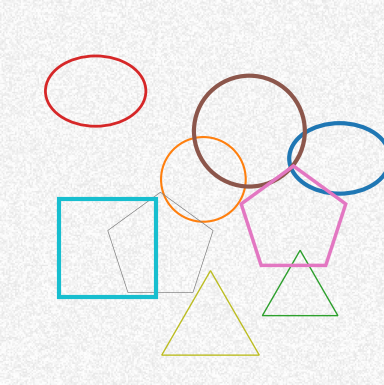[{"shape": "oval", "thickness": 3, "radius": 0.65, "center": [0.882, 0.589]}, {"shape": "circle", "thickness": 1.5, "radius": 0.55, "center": [0.528, 0.534]}, {"shape": "triangle", "thickness": 1, "radius": 0.57, "center": [0.78, 0.237]}, {"shape": "oval", "thickness": 2, "radius": 0.65, "center": [0.248, 0.763]}, {"shape": "circle", "thickness": 3, "radius": 0.72, "center": [0.648, 0.659]}, {"shape": "pentagon", "thickness": 2.5, "radius": 0.71, "center": [0.762, 0.426]}, {"shape": "pentagon", "thickness": 0.5, "radius": 0.72, "center": [0.417, 0.357]}, {"shape": "triangle", "thickness": 1, "radius": 0.73, "center": [0.547, 0.151]}, {"shape": "square", "thickness": 3, "radius": 0.63, "center": [0.279, 0.356]}]